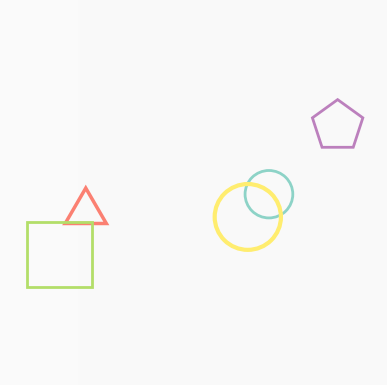[{"shape": "circle", "thickness": 2, "radius": 0.31, "center": [0.694, 0.496]}, {"shape": "triangle", "thickness": 2.5, "radius": 0.31, "center": [0.221, 0.45]}, {"shape": "square", "thickness": 2, "radius": 0.42, "center": [0.154, 0.338]}, {"shape": "pentagon", "thickness": 2, "radius": 0.34, "center": [0.871, 0.673]}, {"shape": "circle", "thickness": 3, "radius": 0.43, "center": [0.639, 0.436]}]